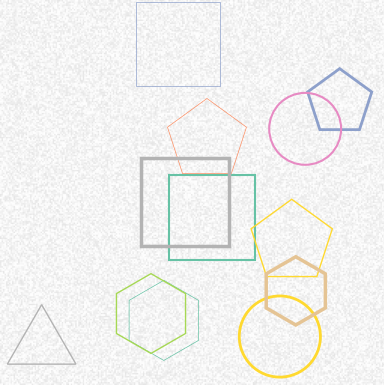[{"shape": "square", "thickness": 1.5, "radius": 0.56, "center": [0.551, 0.435]}, {"shape": "hexagon", "thickness": 0.5, "radius": 0.52, "center": [0.426, 0.168]}, {"shape": "pentagon", "thickness": 0.5, "radius": 0.54, "center": [0.538, 0.636]}, {"shape": "square", "thickness": 0.5, "radius": 0.55, "center": [0.463, 0.886]}, {"shape": "pentagon", "thickness": 2, "radius": 0.44, "center": [0.882, 0.734]}, {"shape": "circle", "thickness": 1.5, "radius": 0.47, "center": [0.793, 0.665]}, {"shape": "hexagon", "thickness": 1, "radius": 0.52, "center": [0.392, 0.186]}, {"shape": "pentagon", "thickness": 1, "radius": 0.55, "center": [0.758, 0.371]}, {"shape": "circle", "thickness": 2, "radius": 0.53, "center": [0.727, 0.126]}, {"shape": "hexagon", "thickness": 2.5, "radius": 0.44, "center": [0.768, 0.245]}, {"shape": "square", "thickness": 2.5, "radius": 0.57, "center": [0.481, 0.475]}, {"shape": "triangle", "thickness": 1, "radius": 0.51, "center": [0.108, 0.106]}]